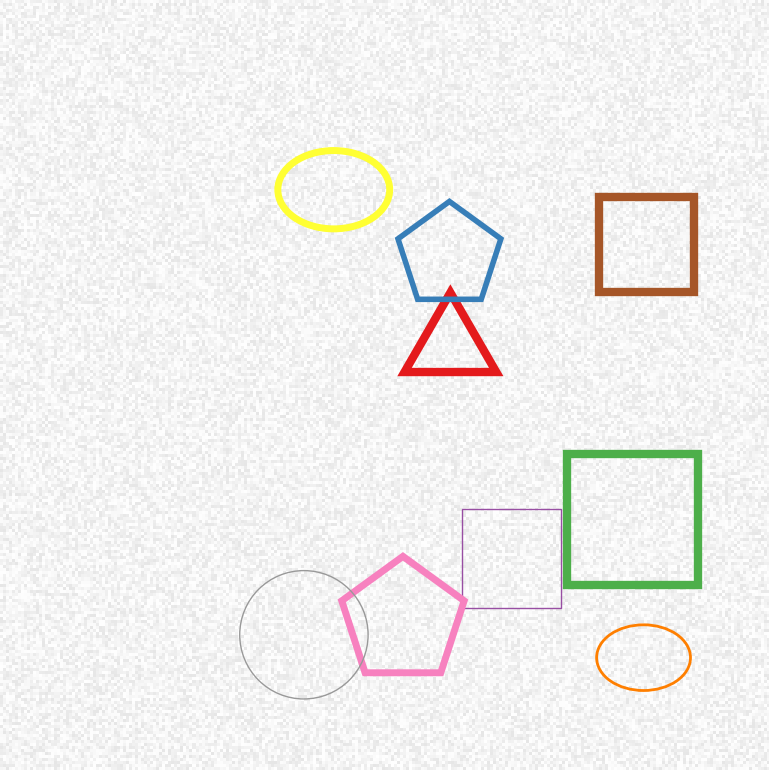[{"shape": "triangle", "thickness": 3, "radius": 0.34, "center": [0.585, 0.551]}, {"shape": "pentagon", "thickness": 2, "radius": 0.35, "center": [0.584, 0.668]}, {"shape": "square", "thickness": 3, "radius": 0.43, "center": [0.821, 0.325]}, {"shape": "square", "thickness": 0.5, "radius": 0.32, "center": [0.664, 0.275]}, {"shape": "oval", "thickness": 1, "radius": 0.3, "center": [0.836, 0.146]}, {"shape": "oval", "thickness": 2.5, "radius": 0.36, "center": [0.433, 0.754]}, {"shape": "square", "thickness": 3, "radius": 0.31, "center": [0.839, 0.683]}, {"shape": "pentagon", "thickness": 2.5, "radius": 0.42, "center": [0.523, 0.194]}, {"shape": "circle", "thickness": 0.5, "radius": 0.42, "center": [0.395, 0.176]}]